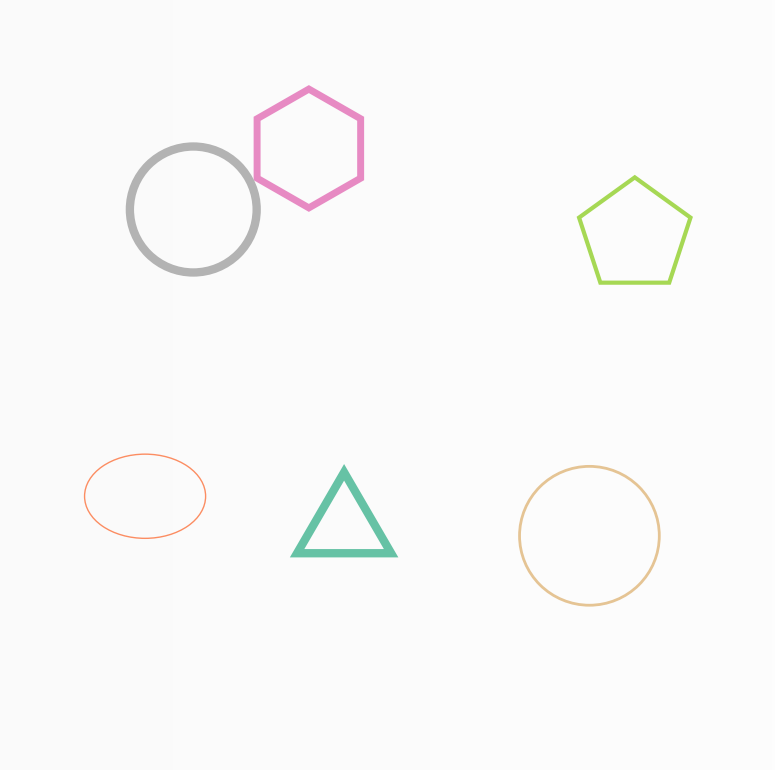[{"shape": "triangle", "thickness": 3, "radius": 0.35, "center": [0.444, 0.317]}, {"shape": "oval", "thickness": 0.5, "radius": 0.39, "center": [0.187, 0.356]}, {"shape": "hexagon", "thickness": 2.5, "radius": 0.39, "center": [0.399, 0.807]}, {"shape": "pentagon", "thickness": 1.5, "radius": 0.38, "center": [0.819, 0.694]}, {"shape": "circle", "thickness": 1, "radius": 0.45, "center": [0.761, 0.304]}, {"shape": "circle", "thickness": 3, "radius": 0.41, "center": [0.249, 0.728]}]